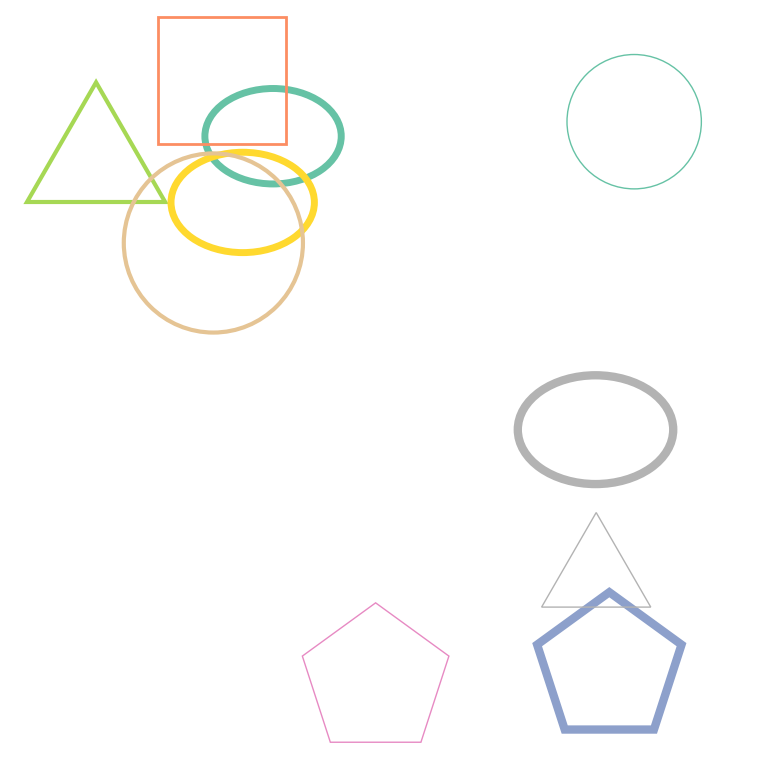[{"shape": "circle", "thickness": 0.5, "radius": 0.44, "center": [0.824, 0.842]}, {"shape": "oval", "thickness": 2.5, "radius": 0.44, "center": [0.355, 0.823]}, {"shape": "square", "thickness": 1, "radius": 0.41, "center": [0.288, 0.896]}, {"shape": "pentagon", "thickness": 3, "radius": 0.49, "center": [0.791, 0.132]}, {"shape": "pentagon", "thickness": 0.5, "radius": 0.5, "center": [0.488, 0.117]}, {"shape": "triangle", "thickness": 1.5, "radius": 0.52, "center": [0.125, 0.789]}, {"shape": "oval", "thickness": 2.5, "radius": 0.47, "center": [0.315, 0.737]}, {"shape": "circle", "thickness": 1.5, "radius": 0.58, "center": [0.277, 0.684]}, {"shape": "oval", "thickness": 3, "radius": 0.5, "center": [0.773, 0.442]}, {"shape": "triangle", "thickness": 0.5, "radius": 0.41, "center": [0.774, 0.252]}]